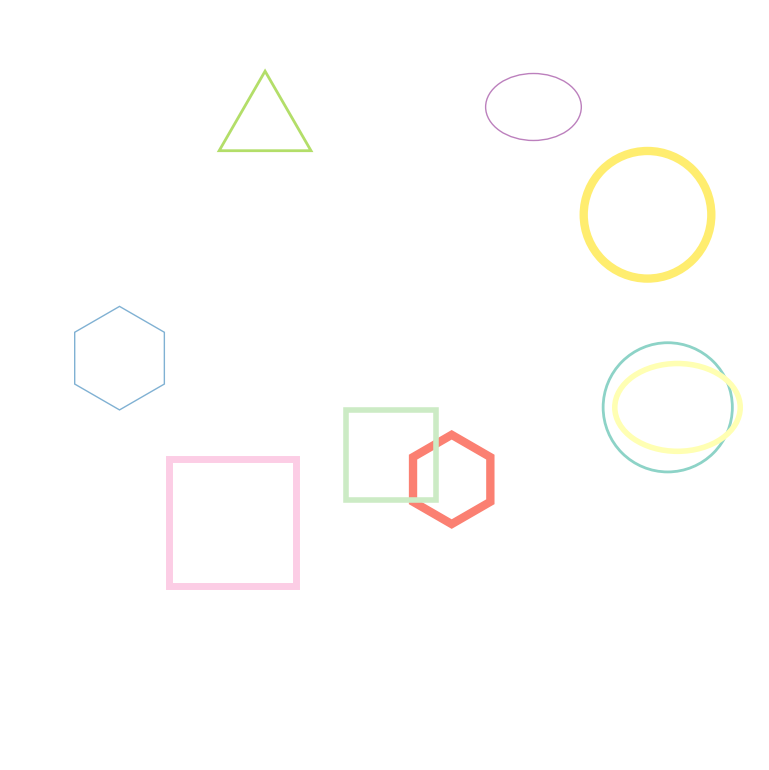[{"shape": "circle", "thickness": 1, "radius": 0.42, "center": [0.867, 0.471]}, {"shape": "oval", "thickness": 2, "radius": 0.41, "center": [0.88, 0.471]}, {"shape": "hexagon", "thickness": 3, "radius": 0.29, "center": [0.587, 0.377]}, {"shape": "hexagon", "thickness": 0.5, "radius": 0.34, "center": [0.155, 0.535]}, {"shape": "triangle", "thickness": 1, "radius": 0.34, "center": [0.344, 0.839]}, {"shape": "square", "thickness": 2.5, "radius": 0.41, "center": [0.302, 0.321]}, {"shape": "oval", "thickness": 0.5, "radius": 0.31, "center": [0.693, 0.861]}, {"shape": "square", "thickness": 2, "radius": 0.29, "center": [0.507, 0.409]}, {"shape": "circle", "thickness": 3, "radius": 0.41, "center": [0.841, 0.721]}]